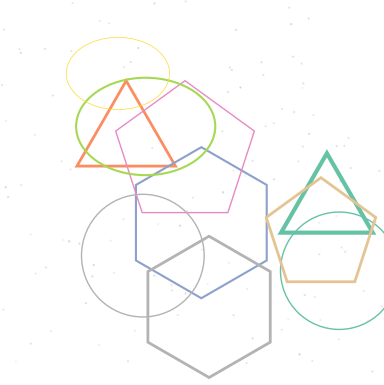[{"shape": "triangle", "thickness": 3, "radius": 0.69, "center": [0.849, 0.464]}, {"shape": "circle", "thickness": 1, "radius": 0.76, "center": [0.881, 0.297]}, {"shape": "triangle", "thickness": 2, "radius": 0.74, "center": [0.328, 0.642]}, {"shape": "hexagon", "thickness": 1.5, "radius": 0.98, "center": [0.523, 0.422]}, {"shape": "pentagon", "thickness": 1, "radius": 0.95, "center": [0.481, 0.601]}, {"shape": "oval", "thickness": 1.5, "radius": 0.9, "center": [0.378, 0.672]}, {"shape": "oval", "thickness": 0.5, "radius": 0.67, "center": [0.306, 0.809]}, {"shape": "pentagon", "thickness": 2, "radius": 0.75, "center": [0.834, 0.389]}, {"shape": "hexagon", "thickness": 2, "radius": 0.92, "center": [0.543, 0.203]}, {"shape": "circle", "thickness": 1, "radius": 0.8, "center": [0.371, 0.336]}]